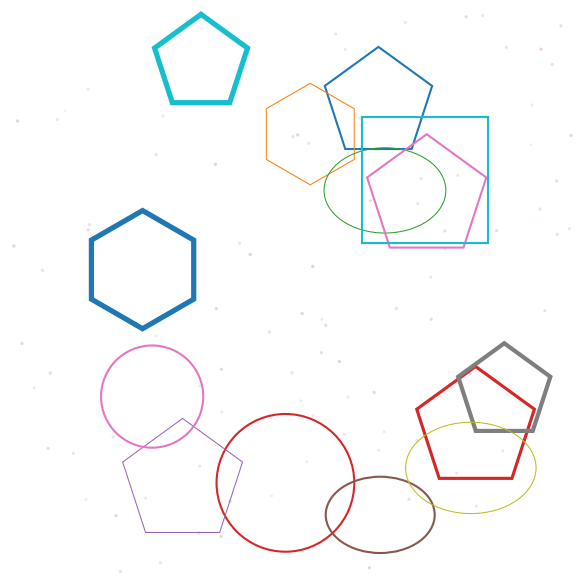[{"shape": "pentagon", "thickness": 1, "radius": 0.49, "center": [0.655, 0.82]}, {"shape": "hexagon", "thickness": 2.5, "radius": 0.51, "center": [0.247, 0.532]}, {"shape": "hexagon", "thickness": 0.5, "radius": 0.44, "center": [0.537, 0.767]}, {"shape": "oval", "thickness": 0.5, "radius": 0.53, "center": [0.667, 0.669]}, {"shape": "circle", "thickness": 1, "radius": 0.6, "center": [0.494, 0.163]}, {"shape": "pentagon", "thickness": 1.5, "radius": 0.54, "center": [0.824, 0.257]}, {"shape": "pentagon", "thickness": 0.5, "radius": 0.55, "center": [0.316, 0.165]}, {"shape": "oval", "thickness": 1, "radius": 0.47, "center": [0.658, 0.108]}, {"shape": "pentagon", "thickness": 1, "radius": 0.54, "center": [0.739, 0.658]}, {"shape": "circle", "thickness": 1, "radius": 0.44, "center": [0.263, 0.312]}, {"shape": "pentagon", "thickness": 2, "radius": 0.42, "center": [0.873, 0.321]}, {"shape": "oval", "thickness": 0.5, "radius": 0.56, "center": [0.815, 0.189]}, {"shape": "square", "thickness": 1, "radius": 0.55, "center": [0.736, 0.687]}, {"shape": "pentagon", "thickness": 2.5, "radius": 0.42, "center": [0.348, 0.89]}]